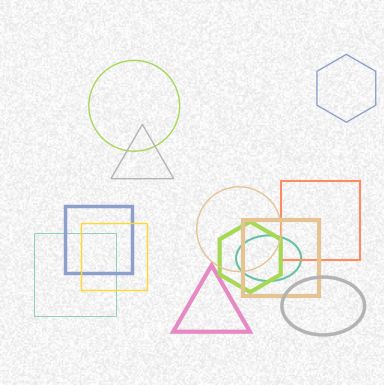[{"shape": "square", "thickness": 0.5, "radius": 0.53, "center": [0.196, 0.287]}, {"shape": "oval", "thickness": 1.5, "radius": 0.42, "center": [0.698, 0.329]}, {"shape": "square", "thickness": 1.5, "radius": 0.52, "center": [0.833, 0.427]}, {"shape": "square", "thickness": 2.5, "radius": 0.44, "center": [0.256, 0.378]}, {"shape": "hexagon", "thickness": 1, "radius": 0.44, "center": [0.9, 0.771]}, {"shape": "triangle", "thickness": 3, "radius": 0.58, "center": [0.55, 0.196]}, {"shape": "circle", "thickness": 1, "radius": 0.59, "center": [0.349, 0.725]}, {"shape": "hexagon", "thickness": 3, "radius": 0.46, "center": [0.65, 0.333]}, {"shape": "square", "thickness": 1, "radius": 0.43, "center": [0.297, 0.334]}, {"shape": "circle", "thickness": 1, "radius": 0.55, "center": [0.621, 0.405]}, {"shape": "square", "thickness": 3, "radius": 0.49, "center": [0.731, 0.331]}, {"shape": "oval", "thickness": 2.5, "radius": 0.54, "center": [0.84, 0.205]}, {"shape": "triangle", "thickness": 1, "radius": 0.47, "center": [0.37, 0.583]}]